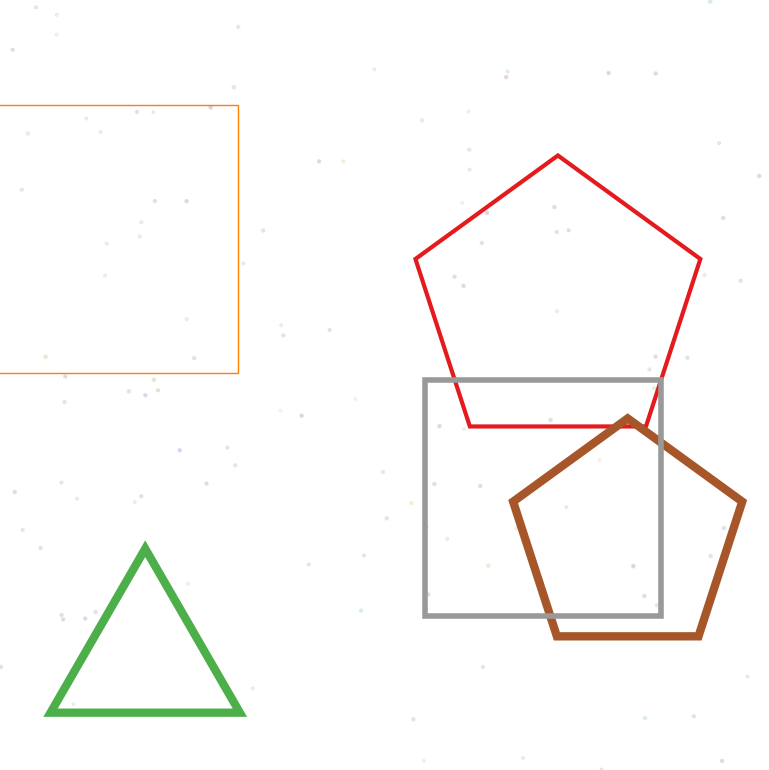[{"shape": "pentagon", "thickness": 1.5, "radius": 0.97, "center": [0.725, 0.604]}, {"shape": "triangle", "thickness": 3, "radius": 0.71, "center": [0.189, 0.145]}, {"shape": "square", "thickness": 0.5, "radius": 0.87, "center": [0.136, 0.69]}, {"shape": "pentagon", "thickness": 3, "radius": 0.78, "center": [0.815, 0.3]}, {"shape": "square", "thickness": 2, "radius": 0.77, "center": [0.705, 0.353]}]